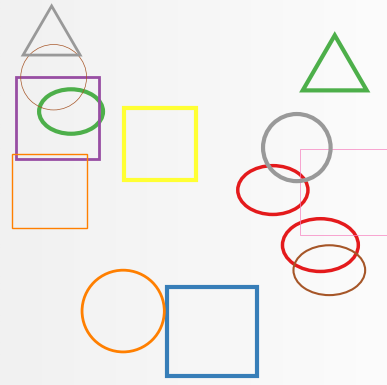[{"shape": "oval", "thickness": 2.5, "radius": 0.45, "center": [0.704, 0.506]}, {"shape": "oval", "thickness": 2.5, "radius": 0.49, "center": [0.827, 0.363]}, {"shape": "square", "thickness": 3, "radius": 0.58, "center": [0.546, 0.139]}, {"shape": "oval", "thickness": 3, "radius": 0.41, "center": [0.183, 0.71]}, {"shape": "triangle", "thickness": 3, "radius": 0.48, "center": [0.864, 0.813]}, {"shape": "square", "thickness": 2, "radius": 0.54, "center": [0.148, 0.694]}, {"shape": "circle", "thickness": 2, "radius": 0.53, "center": [0.318, 0.192]}, {"shape": "square", "thickness": 1, "radius": 0.48, "center": [0.128, 0.504]}, {"shape": "square", "thickness": 3, "radius": 0.46, "center": [0.413, 0.626]}, {"shape": "circle", "thickness": 0.5, "radius": 0.42, "center": [0.139, 0.799]}, {"shape": "oval", "thickness": 1.5, "radius": 0.46, "center": [0.85, 0.298]}, {"shape": "square", "thickness": 0.5, "radius": 0.56, "center": [0.887, 0.501]}, {"shape": "circle", "thickness": 3, "radius": 0.44, "center": [0.766, 0.617]}, {"shape": "triangle", "thickness": 2, "radius": 0.42, "center": [0.133, 0.899]}]